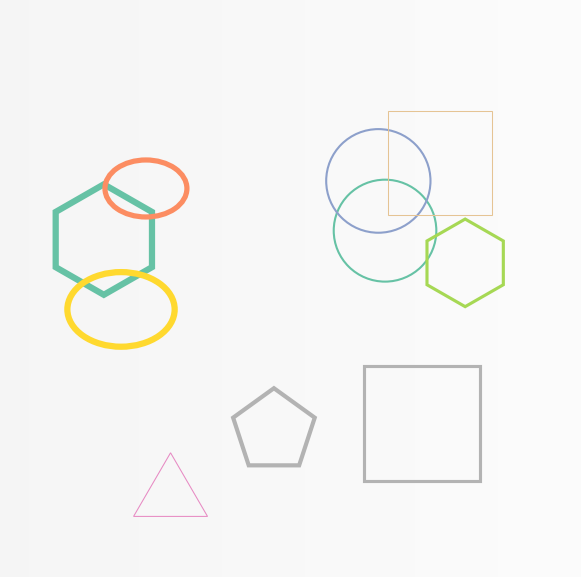[{"shape": "circle", "thickness": 1, "radius": 0.44, "center": [0.662, 0.6]}, {"shape": "hexagon", "thickness": 3, "radius": 0.48, "center": [0.179, 0.584]}, {"shape": "oval", "thickness": 2.5, "radius": 0.35, "center": [0.251, 0.673]}, {"shape": "circle", "thickness": 1, "radius": 0.45, "center": [0.651, 0.686]}, {"shape": "triangle", "thickness": 0.5, "radius": 0.37, "center": [0.293, 0.142]}, {"shape": "hexagon", "thickness": 1.5, "radius": 0.38, "center": [0.8, 0.544]}, {"shape": "oval", "thickness": 3, "radius": 0.46, "center": [0.208, 0.463]}, {"shape": "square", "thickness": 0.5, "radius": 0.45, "center": [0.758, 0.717]}, {"shape": "pentagon", "thickness": 2, "radius": 0.37, "center": [0.471, 0.253]}, {"shape": "square", "thickness": 1.5, "radius": 0.5, "center": [0.727, 0.266]}]